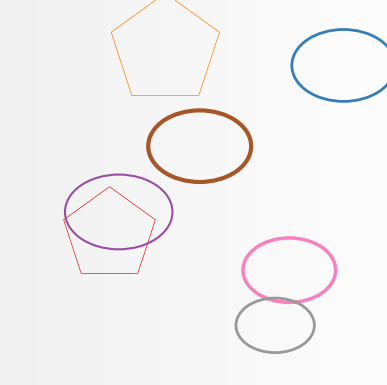[{"shape": "pentagon", "thickness": 0.5, "radius": 0.62, "center": [0.283, 0.391]}, {"shape": "oval", "thickness": 2, "radius": 0.67, "center": [0.886, 0.83]}, {"shape": "oval", "thickness": 1.5, "radius": 0.69, "center": [0.306, 0.45]}, {"shape": "pentagon", "thickness": 0.5, "radius": 0.73, "center": [0.427, 0.871]}, {"shape": "oval", "thickness": 3, "radius": 0.66, "center": [0.515, 0.62]}, {"shape": "oval", "thickness": 2.5, "radius": 0.6, "center": [0.747, 0.298]}, {"shape": "oval", "thickness": 2, "radius": 0.51, "center": [0.71, 0.155]}]